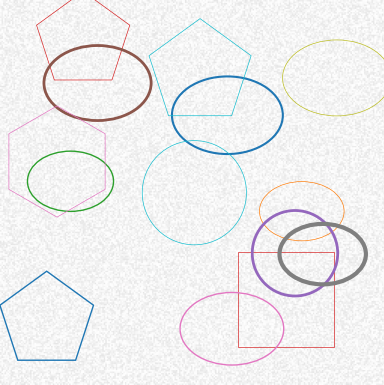[{"shape": "pentagon", "thickness": 1, "radius": 0.64, "center": [0.121, 0.168]}, {"shape": "oval", "thickness": 1.5, "radius": 0.72, "center": [0.591, 0.701]}, {"shape": "oval", "thickness": 0.5, "radius": 0.55, "center": [0.784, 0.451]}, {"shape": "oval", "thickness": 1, "radius": 0.56, "center": [0.183, 0.529]}, {"shape": "pentagon", "thickness": 0.5, "radius": 0.64, "center": [0.216, 0.895]}, {"shape": "square", "thickness": 0.5, "radius": 0.62, "center": [0.743, 0.222]}, {"shape": "circle", "thickness": 2, "radius": 0.56, "center": [0.766, 0.342]}, {"shape": "oval", "thickness": 2, "radius": 0.7, "center": [0.253, 0.784]}, {"shape": "oval", "thickness": 1, "radius": 0.67, "center": [0.602, 0.146]}, {"shape": "hexagon", "thickness": 0.5, "radius": 0.72, "center": [0.148, 0.58]}, {"shape": "oval", "thickness": 3, "radius": 0.56, "center": [0.838, 0.34]}, {"shape": "oval", "thickness": 0.5, "radius": 0.7, "center": [0.875, 0.798]}, {"shape": "circle", "thickness": 0.5, "radius": 0.68, "center": [0.505, 0.499]}, {"shape": "pentagon", "thickness": 0.5, "radius": 0.7, "center": [0.52, 0.812]}]